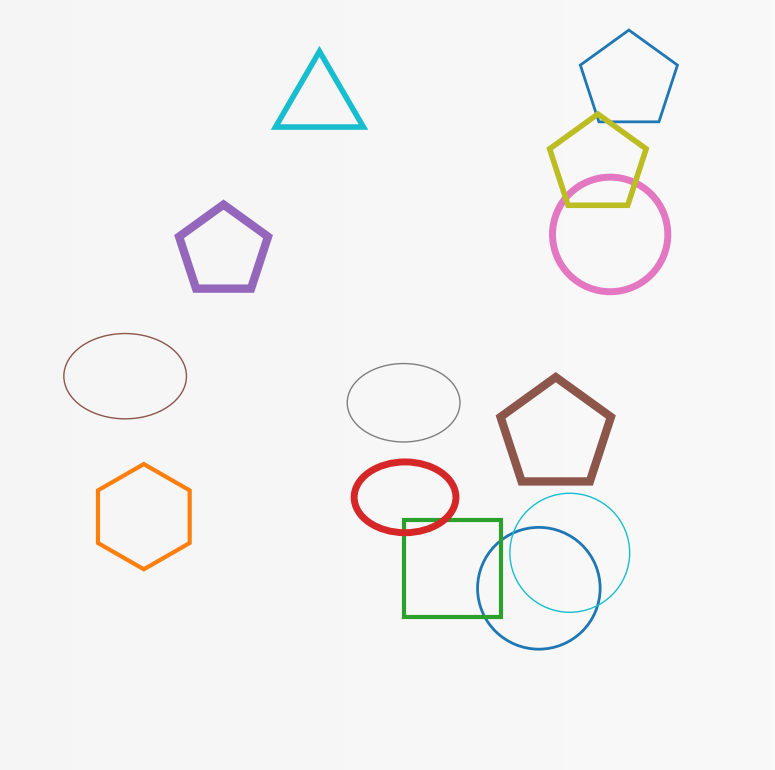[{"shape": "circle", "thickness": 1, "radius": 0.4, "center": [0.695, 0.236]}, {"shape": "pentagon", "thickness": 1, "radius": 0.33, "center": [0.811, 0.895]}, {"shape": "hexagon", "thickness": 1.5, "radius": 0.34, "center": [0.186, 0.329]}, {"shape": "square", "thickness": 1.5, "radius": 0.31, "center": [0.584, 0.262]}, {"shape": "oval", "thickness": 2.5, "radius": 0.33, "center": [0.523, 0.354]}, {"shape": "pentagon", "thickness": 3, "radius": 0.3, "center": [0.288, 0.674]}, {"shape": "pentagon", "thickness": 3, "radius": 0.37, "center": [0.717, 0.435]}, {"shape": "oval", "thickness": 0.5, "radius": 0.4, "center": [0.161, 0.511]}, {"shape": "circle", "thickness": 2.5, "radius": 0.37, "center": [0.787, 0.696]}, {"shape": "oval", "thickness": 0.5, "radius": 0.36, "center": [0.521, 0.477]}, {"shape": "pentagon", "thickness": 2, "radius": 0.33, "center": [0.771, 0.786]}, {"shape": "triangle", "thickness": 2, "radius": 0.33, "center": [0.412, 0.868]}, {"shape": "circle", "thickness": 0.5, "radius": 0.39, "center": [0.735, 0.282]}]